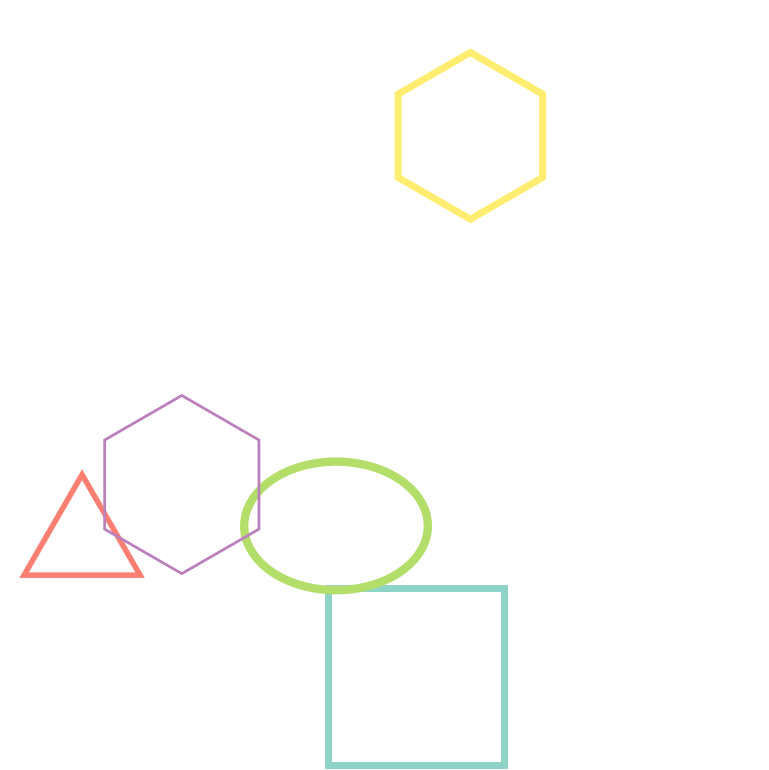[{"shape": "square", "thickness": 2.5, "radius": 0.57, "center": [0.541, 0.121]}, {"shape": "triangle", "thickness": 2, "radius": 0.43, "center": [0.107, 0.297]}, {"shape": "oval", "thickness": 3, "radius": 0.6, "center": [0.436, 0.317]}, {"shape": "hexagon", "thickness": 1, "radius": 0.58, "center": [0.236, 0.371]}, {"shape": "hexagon", "thickness": 2.5, "radius": 0.54, "center": [0.611, 0.824]}]